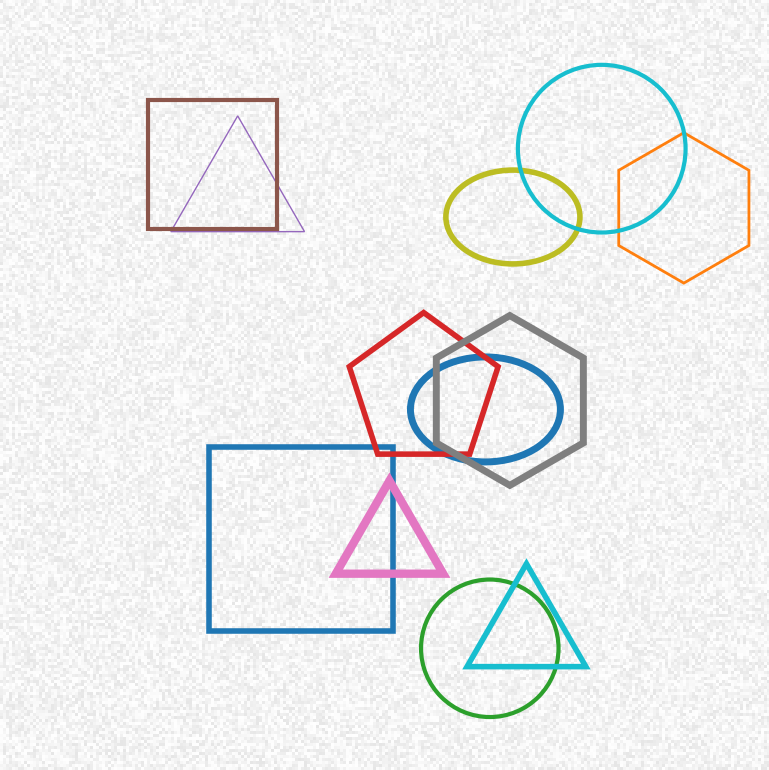[{"shape": "square", "thickness": 2, "radius": 0.6, "center": [0.391, 0.3]}, {"shape": "oval", "thickness": 2.5, "radius": 0.49, "center": [0.63, 0.468]}, {"shape": "hexagon", "thickness": 1, "radius": 0.49, "center": [0.888, 0.73]}, {"shape": "circle", "thickness": 1.5, "radius": 0.45, "center": [0.636, 0.158]}, {"shape": "pentagon", "thickness": 2, "radius": 0.51, "center": [0.55, 0.492]}, {"shape": "triangle", "thickness": 0.5, "radius": 0.5, "center": [0.309, 0.749]}, {"shape": "square", "thickness": 1.5, "radius": 0.42, "center": [0.275, 0.786]}, {"shape": "triangle", "thickness": 3, "radius": 0.4, "center": [0.506, 0.295]}, {"shape": "hexagon", "thickness": 2.5, "radius": 0.55, "center": [0.662, 0.48]}, {"shape": "oval", "thickness": 2, "radius": 0.44, "center": [0.666, 0.718]}, {"shape": "circle", "thickness": 1.5, "radius": 0.54, "center": [0.781, 0.807]}, {"shape": "triangle", "thickness": 2, "radius": 0.45, "center": [0.684, 0.179]}]